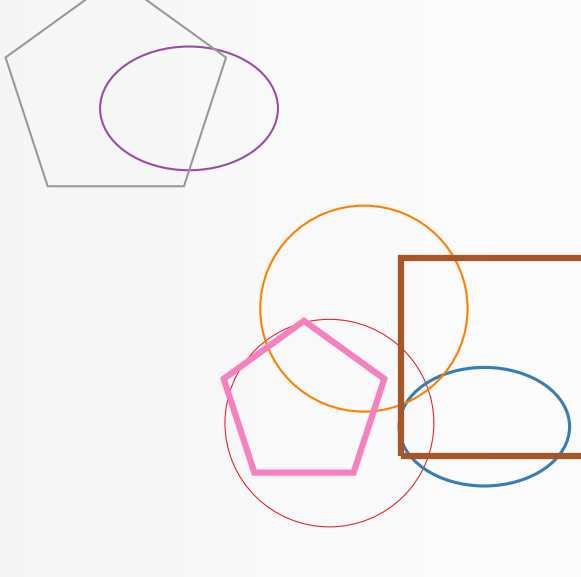[{"shape": "circle", "thickness": 0.5, "radius": 0.9, "center": [0.567, 0.266]}, {"shape": "oval", "thickness": 1.5, "radius": 0.73, "center": [0.833, 0.26]}, {"shape": "oval", "thickness": 1, "radius": 0.77, "center": [0.325, 0.811]}, {"shape": "circle", "thickness": 1, "radius": 0.89, "center": [0.626, 0.465]}, {"shape": "square", "thickness": 3, "radius": 0.85, "center": [0.861, 0.381]}, {"shape": "pentagon", "thickness": 3, "radius": 0.73, "center": [0.523, 0.298]}, {"shape": "pentagon", "thickness": 1, "radius": 1.0, "center": [0.199, 0.838]}]